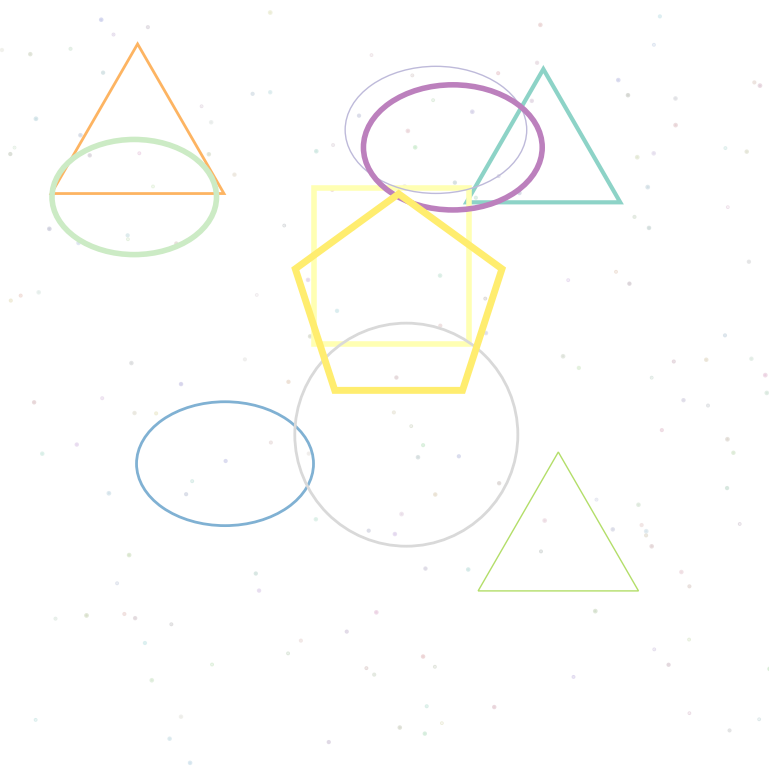[{"shape": "triangle", "thickness": 1.5, "radius": 0.58, "center": [0.706, 0.795]}, {"shape": "square", "thickness": 2, "radius": 0.5, "center": [0.509, 0.655]}, {"shape": "oval", "thickness": 0.5, "radius": 0.59, "center": [0.566, 0.831]}, {"shape": "oval", "thickness": 1, "radius": 0.57, "center": [0.292, 0.398]}, {"shape": "triangle", "thickness": 1, "radius": 0.65, "center": [0.179, 0.813]}, {"shape": "triangle", "thickness": 0.5, "radius": 0.6, "center": [0.725, 0.293]}, {"shape": "circle", "thickness": 1, "radius": 0.72, "center": [0.528, 0.435]}, {"shape": "oval", "thickness": 2, "radius": 0.58, "center": [0.588, 0.809]}, {"shape": "oval", "thickness": 2, "radius": 0.53, "center": [0.174, 0.744]}, {"shape": "pentagon", "thickness": 2.5, "radius": 0.71, "center": [0.518, 0.607]}]